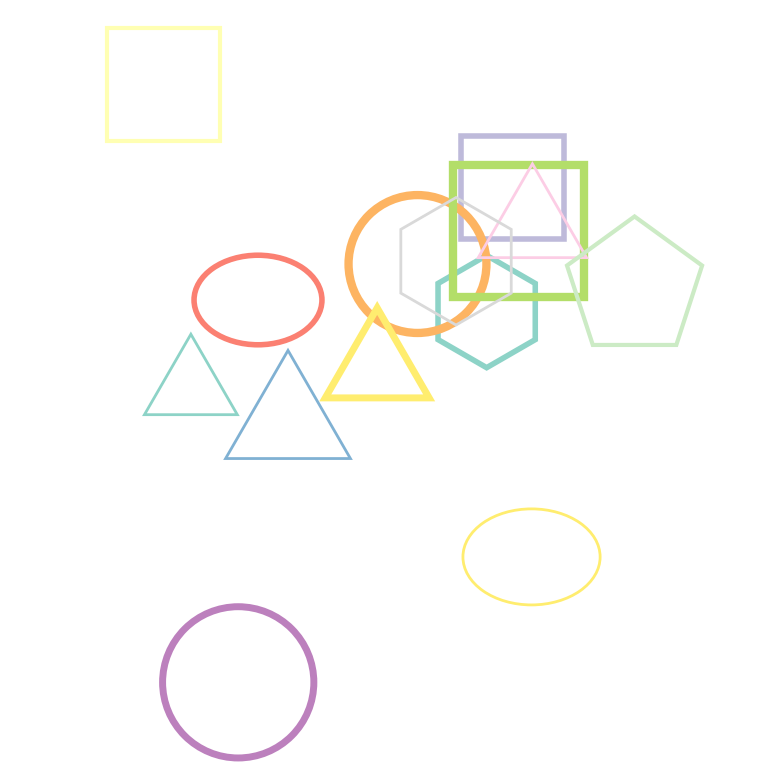[{"shape": "hexagon", "thickness": 2, "radius": 0.36, "center": [0.632, 0.595]}, {"shape": "triangle", "thickness": 1, "radius": 0.35, "center": [0.248, 0.496]}, {"shape": "square", "thickness": 1.5, "radius": 0.37, "center": [0.212, 0.89]}, {"shape": "square", "thickness": 2, "radius": 0.33, "center": [0.666, 0.756]}, {"shape": "oval", "thickness": 2, "radius": 0.42, "center": [0.335, 0.61]}, {"shape": "triangle", "thickness": 1, "radius": 0.47, "center": [0.374, 0.451]}, {"shape": "circle", "thickness": 3, "radius": 0.45, "center": [0.542, 0.657]}, {"shape": "square", "thickness": 3, "radius": 0.43, "center": [0.674, 0.7]}, {"shape": "triangle", "thickness": 1, "radius": 0.41, "center": [0.691, 0.706]}, {"shape": "hexagon", "thickness": 1, "radius": 0.41, "center": [0.592, 0.661]}, {"shape": "circle", "thickness": 2.5, "radius": 0.49, "center": [0.309, 0.114]}, {"shape": "pentagon", "thickness": 1.5, "radius": 0.46, "center": [0.824, 0.627]}, {"shape": "oval", "thickness": 1, "radius": 0.45, "center": [0.69, 0.277]}, {"shape": "triangle", "thickness": 2.5, "radius": 0.39, "center": [0.49, 0.522]}]